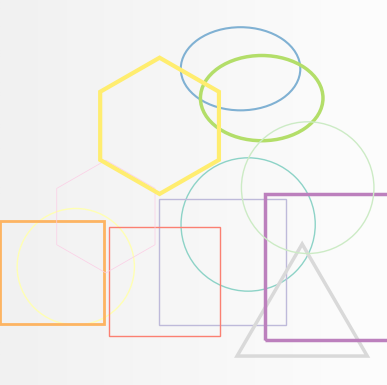[{"shape": "circle", "thickness": 1, "radius": 0.87, "center": [0.64, 0.417]}, {"shape": "circle", "thickness": 1, "radius": 0.76, "center": [0.196, 0.307]}, {"shape": "square", "thickness": 1, "radius": 0.82, "center": [0.574, 0.32]}, {"shape": "square", "thickness": 1, "radius": 0.71, "center": [0.425, 0.268]}, {"shape": "oval", "thickness": 1.5, "radius": 0.77, "center": [0.621, 0.821]}, {"shape": "square", "thickness": 2, "radius": 0.67, "center": [0.134, 0.292]}, {"shape": "oval", "thickness": 2.5, "radius": 0.79, "center": [0.675, 0.745]}, {"shape": "hexagon", "thickness": 0.5, "radius": 0.73, "center": [0.273, 0.437]}, {"shape": "triangle", "thickness": 2.5, "radius": 0.97, "center": [0.78, 0.172]}, {"shape": "square", "thickness": 2.5, "radius": 0.95, "center": [0.874, 0.307]}, {"shape": "circle", "thickness": 1, "radius": 0.86, "center": [0.794, 0.513]}, {"shape": "hexagon", "thickness": 3, "radius": 0.88, "center": [0.412, 0.673]}]